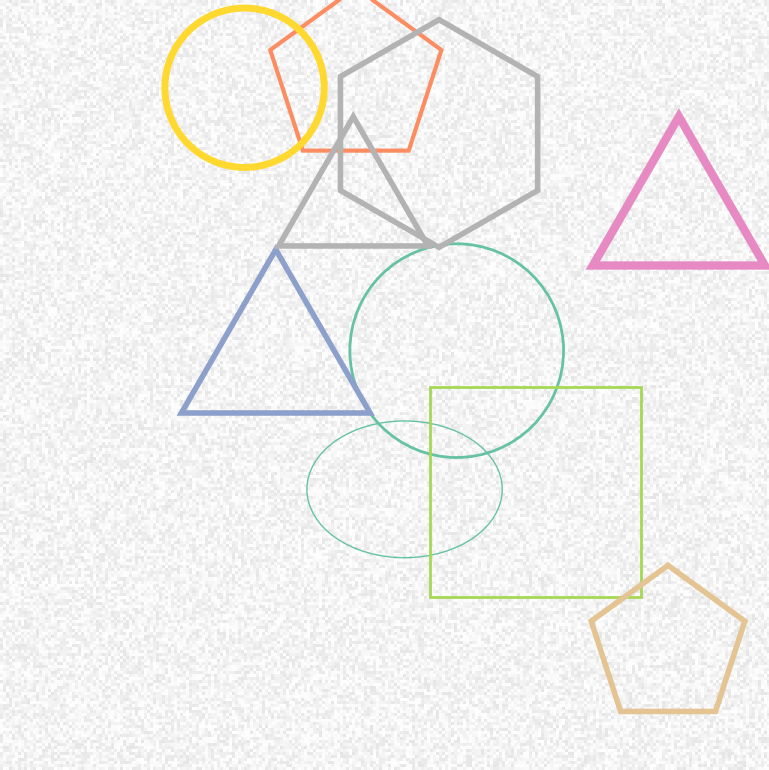[{"shape": "circle", "thickness": 1, "radius": 0.69, "center": [0.593, 0.545]}, {"shape": "oval", "thickness": 0.5, "radius": 0.63, "center": [0.525, 0.365]}, {"shape": "pentagon", "thickness": 1.5, "radius": 0.58, "center": [0.462, 0.899]}, {"shape": "triangle", "thickness": 2, "radius": 0.71, "center": [0.358, 0.534]}, {"shape": "triangle", "thickness": 3, "radius": 0.64, "center": [0.882, 0.72]}, {"shape": "square", "thickness": 1, "radius": 0.68, "center": [0.696, 0.361]}, {"shape": "circle", "thickness": 2.5, "radius": 0.52, "center": [0.318, 0.886]}, {"shape": "pentagon", "thickness": 2, "radius": 0.52, "center": [0.868, 0.161]}, {"shape": "triangle", "thickness": 2, "radius": 0.56, "center": [0.459, 0.737]}, {"shape": "hexagon", "thickness": 2, "radius": 0.74, "center": [0.57, 0.827]}]